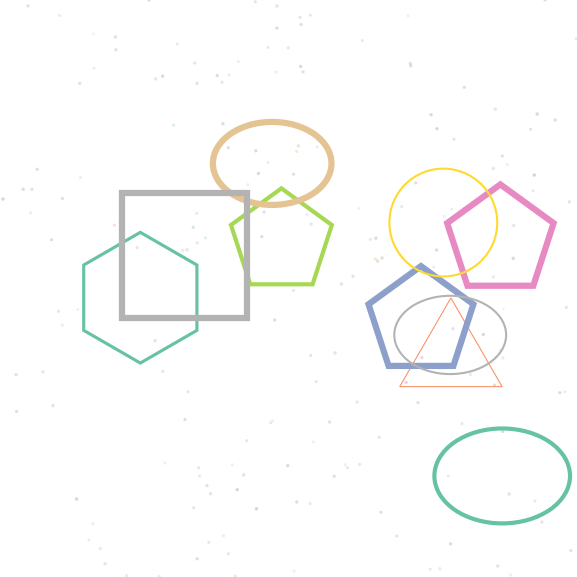[{"shape": "hexagon", "thickness": 1.5, "radius": 0.57, "center": [0.243, 0.484]}, {"shape": "oval", "thickness": 2, "radius": 0.59, "center": [0.87, 0.175]}, {"shape": "triangle", "thickness": 0.5, "radius": 0.51, "center": [0.781, 0.381]}, {"shape": "pentagon", "thickness": 3, "radius": 0.48, "center": [0.729, 0.443]}, {"shape": "pentagon", "thickness": 3, "radius": 0.48, "center": [0.866, 0.583]}, {"shape": "pentagon", "thickness": 2, "radius": 0.46, "center": [0.487, 0.581]}, {"shape": "circle", "thickness": 1, "radius": 0.47, "center": [0.768, 0.614]}, {"shape": "oval", "thickness": 3, "radius": 0.51, "center": [0.471, 0.716]}, {"shape": "oval", "thickness": 1, "radius": 0.48, "center": [0.78, 0.419]}, {"shape": "square", "thickness": 3, "radius": 0.54, "center": [0.319, 0.556]}]